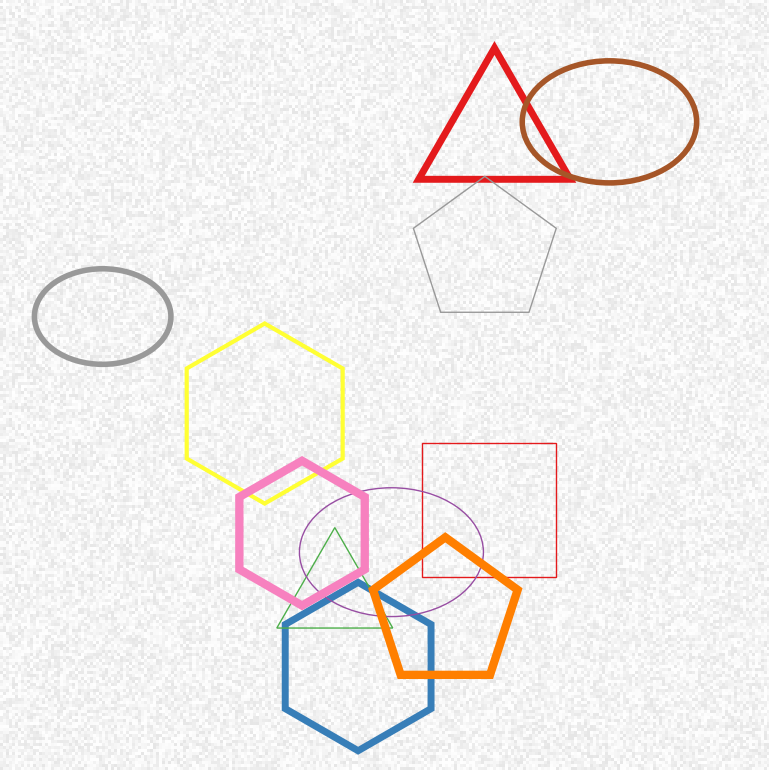[{"shape": "triangle", "thickness": 2.5, "radius": 0.57, "center": [0.642, 0.824]}, {"shape": "square", "thickness": 0.5, "radius": 0.43, "center": [0.635, 0.337]}, {"shape": "hexagon", "thickness": 2.5, "radius": 0.55, "center": [0.465, 0.134]}, {"shape": "triangle", "thickness": 0.5, "radius": 0.43, "center": [0.435, 0.228]}, {"shape": "oval", "thickness": 0.5, "radius": 0.6, "center": [0.508, 0.283]}, {"shape": "pentagon", "thickness": 3, "radius": 0.49, "center": [0.578, 0.203]}, {"shape": "hexagon", "thickness": 1.5, "radius": 0.58, "center": [0.344, 0.463]}, {"shape": "oval", "thickness": 2, "radius": 0.57, "center": [0.791, 0.842]}, {"shape": "hexagon", "thickness": 3, "radius": 0.47, "center": [0.392, 0.308]}, {"shape": "oval", "thickness": 2, "radius": 0.44, "center": [0.133, 0.589]}, {"shape": "pentagon", "thickness": 0.5, "radius": 0.49, "center": [0.63, 0.673]}]